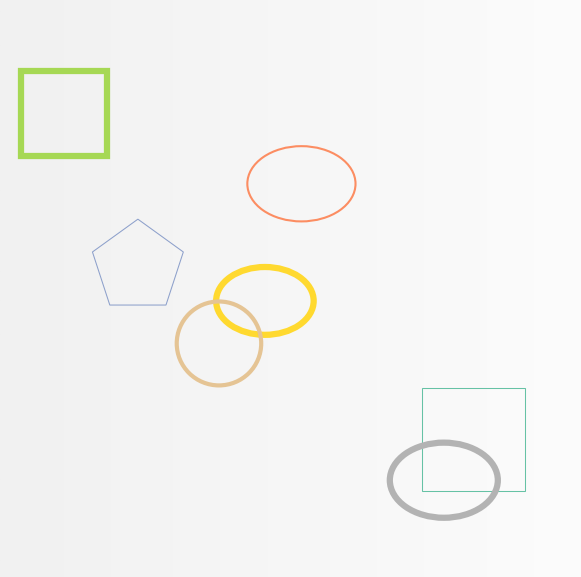[{"shape": "square", "thickness": 0.5, "radius": 0.44, "center": [0.814, 0.238]}, {"shape": "oval", "thickness": 1, "radius": 0.47, "center": [0.519, 0.681]}, {"shape": "pentagon", "thickness": 0.5, "radius": 0.41, "center": [0.237, 0.537]}, {"shape": "square", "thickness": 3, "radius": 0.37, "center": [0.11, 0.802]}, {"shape": "oval", "thickness": 3, "radius": 0.42, "center": [0.456, 0.478]}, {"shape": "circle", "thickness": 2, "radius": 0.36, "center": [0.377, 0.404]}, {"shape": "oval", "thickness": 3, "radius": 0.46, "center": [0.764, 0.168]}]